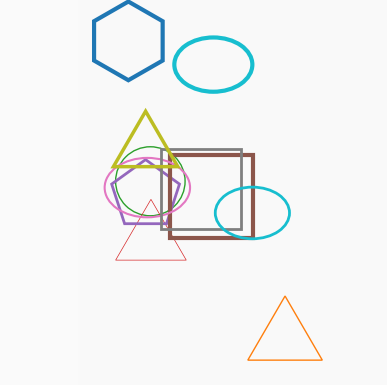[{"shape": "hexagon", "thickness": 3, "radius": 0.51, "center": [0.331, 0.894]}, {"shape": "triangle", "thickness": 1, "radius": 0.56, "center": [0.736, 0.12]}, {"shape": "circle", "thickness": 1, "radius": 0.45, "center": [0.388, 0.529]}, {"shape": "triangle", "thickness": 0.5, "radius": 0.53, "center": [0.39, 0.377]}, {"shape": "pentagon", "thickness": 2, "radius": 0.46, "center": [0.376, 0.493]}, {"shape": "square", "thickness": 3, "radius": 0.54, "center": [0.545, 0.49]}, {"shape": "oval", "thickness": 1.5, "radius": 0.55, "center": [0.38, 0.513]}, {"shape": "square", "thickness": 2, "radius": 0.52, "center": [0.518, 0.51]}, {"shape": "triangle", "thickness": 2.5, "radius": 0.48, "center": [0.376, 0.615]}, {"shape": "oval", "thickness": 2, "radius": 0.48, "center": [0.651, 0.447]}, {"shape": "oval", "thickness": 3, "radius": 0.5, "center": [0.551, 0.832]}]